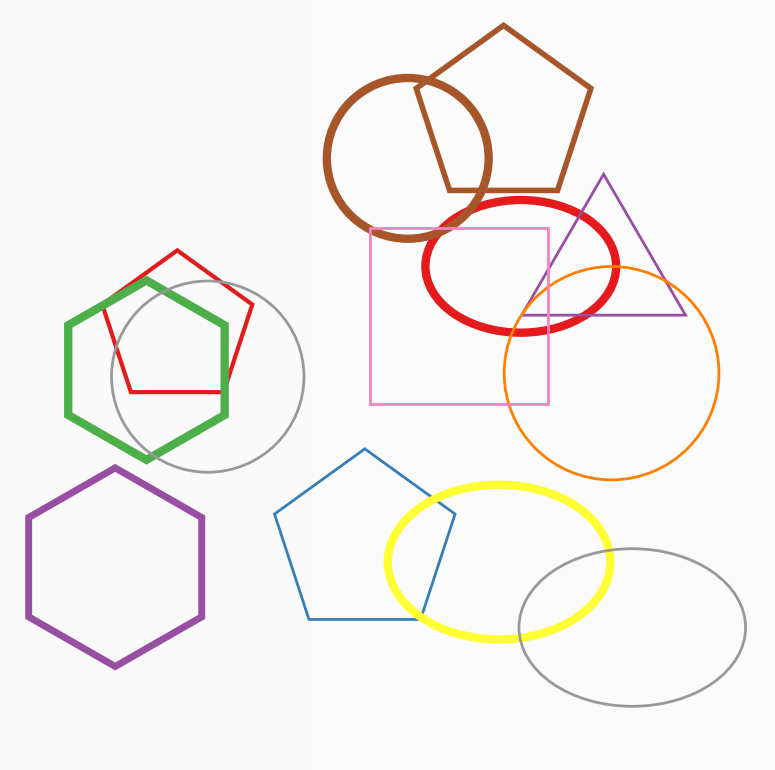[{"shape": "oval", "thickness": 3, "radius": 0.62, "center": [0.672, 0.654]}, {"shape": "pentagon", "thickness": 1.5, "radius": 0.51, "center": [0.229, 0.573]}, {"shape": "pentagon", "thickness": 1, "radius": 0.61, "center": [0.471, 0.295]}, {"shape": "hexagon", "thickness": 3, "radius": 0.58, "center": [0.189, 0.519]}, {"shape": "triangle", "thickness": 1, "radius": 0.61, "center": [0.779, 0.652]}, {"shape": "hexagon", "thickness": 2.5, "radius": 0.64, "center": [0.149, 0.263]}, {"shape": "circle", "thickness": 1, "radius": 0.69, "center": [0.789, 0.515]}, {"shape": "oval", "thickness": 3, "radius": 0.72, "center": [0.644, 0.27]}, {"shape": "circle", "thickness": 3, "radius": 0.52, "center": [0.526, 0.794]}, {"shape": "pentagon", "thickness": 2, "radius": 0.59, "center": [0.65, 0.849]}, {"shape": "square", "thickness": 1, "radius": 0.57, "center": [0.592, 0.59]}, {"shape": "circle", "thickness": 1, "radius": 0.62, "center": [0.268, 0.511]}, {"shape": "oval", "thickness": 1, "radius": 0.73, "center": [0.816, 0.185]}]